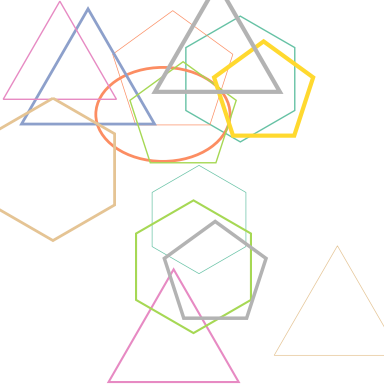[{"shape": "hexagon", "thickness": 0.5, "radius": 0.7, "center": [0.517, 0.43]}, {"shape": "hexagon", "thickness": 1, "radius": 0.82, "center": [0.624, 0.795]}, {"shape": "oval", "thickness": 2, "radius": 0.87, "center": [0.423, 0.703]}, {"shape": "pentagon", "thickness": 0.5, "radius": 0.82, "center": [0.449, 0.808]}, {"shape": "triangle", "thickness": 2, "radius": 1.0, "center": [0.229, 0.777]}, {"shape": "triangle", "thickness": 1.5, "radius": 0.98, "center": [0.451, 0.105]}, {"shape": "triangle", "thickness": 1, "radius": 0.85, "center": [0.155, 0.827]}, {"shape": "pentagon", "thickness": 1, "radius": 0.73, "center": [0.476, 0.695]}, {"shape": "hexagon", "thickness": 1.5, "radius": 0.86, "center": [0.503, 0.307]}, {"shape": "pentagon", "thickness": 3, "radius": 0.68, "center": [0.685, 0.757]}, {"shape": "hexagon", "thickness": 2, "radius": 0.92, "center": [0.138, 0.56]}, {"shape": "triangle", "thickness": 0.5, "radius": 0.95, "center": [0.876, 0.172]}, {"shape": "triangle", "thickness": 3, "radius": 0.94, "center": [0.565, 0.855]}, {"shape": "pentagon", "thickness": 2.5, "radius": 0.69, "center": [0.559, 0.286]}]